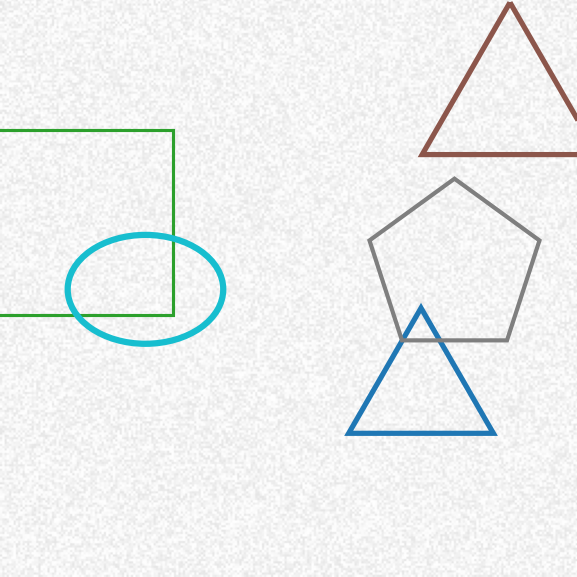[{"shape": "triangle", "thickness": 2.5, "radius": 0.72, "center": [0.729, 0.321]}, {"shape": "square", "thickness": 1.5, "radius": 0.8, "center": [0.138, 0.614]}, {"shape": "triangle", "thickness": 2.5, "radius": 0.88, "center": [0.883, 0.819]}, {"shape": "pentagon", "thickness": 2, "radius": 0.77, "center": [0.787, 0.535]}, {"shape": "oval", "thickness": 3, "radius": 0.67, "center": [0.252, 0.498]}]